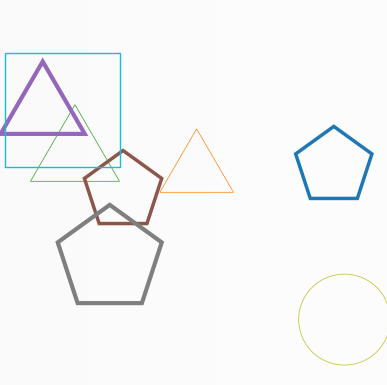[{"shape": "pentagon", "thickness": 2.5, "radius": 0.52, "center": [0.861, 0.568]}, {"shape": "triangle", "thickness": 0.5, "radius": 0.55, "center": [0.507, 0.555]}, {"shape": "triangle", "thickness": 0.5, "radius": 0.66, "center": [0.193, 0.595]}, {"shape": "triangle", "thickness": 3, "radius": 0.63, "center": [0.11, 0.715]}, {"shape": "pentagon", "thickness": 2.5, "radius": 0.52, "center": [0.318, 0.504]}, {"shape": "pentagon", "thickness": 3, "radius": 0.71, "center": [0.283, 0.327]}, {"shape": "circle", "thickness": 0.5, "radius": 0.59, "center": [0.889, 0.17]}, {"shape": "square", "thickness": 1, "radius": 0.74, "center": [0.161, 0.714]}]